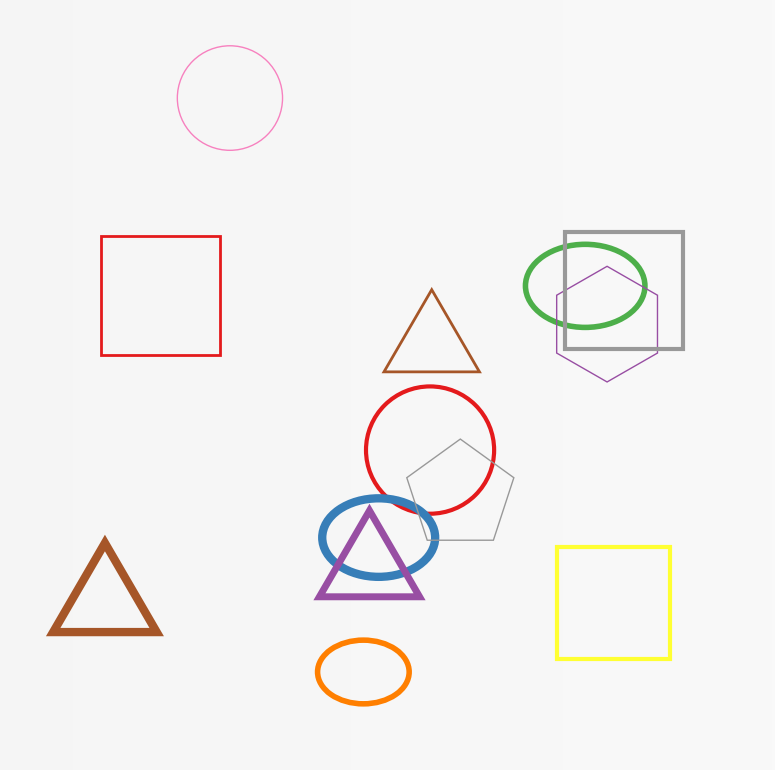[{"shape": "square", "thickness": 1, "radius": 0.39, "center": [0.207, 0.616]}, {"shape": "circle", "thickness": 1.5, "radius": 0.41, "center": [0.555, 0.415]}, {"shape": "oval", "thickness": 3, "radius": 0.36, "center": [0.489, 0.302]}, {"shape": "oval", "thickness": 2, "radius": 0.39, "center": [0.755, 0.629]}, {"shape": "hexagon", "thickness": 0.5, "radius": 0.38, "center": [0.783, 0.579]}, {"shape": "triangle", "thickness": 2.5, "radius": 0.37, "center": [0.477, 0.262]}, {"shape": "oval", "thickness": 2, "radius": 0.3, "center": [0.469, 0.127]}, {"shape": "square", "thickness": 1.5, "radius": 0.36, "center": [0.791, 0.217]}, {"shape": "triangle", "thickness": 1, "radius": 0.36, "center": [0.557, 0.553]}, {"shape": "triangle", "thickness": 3, "radius": 0.39, "center": [0.135, 0.218]}, {"shape": "circle", "thickness": 0.5, "radius": 0.34, "center": [0.297, 0.873]}, {"shape": "pentagon", "thickness": 0.5, "radius": 0.36, "center": [0.594, 0.357]}, {"shape": "square", "thickness": 1.5, "radius": 0.38, "center": [0.805, 0.623]}]